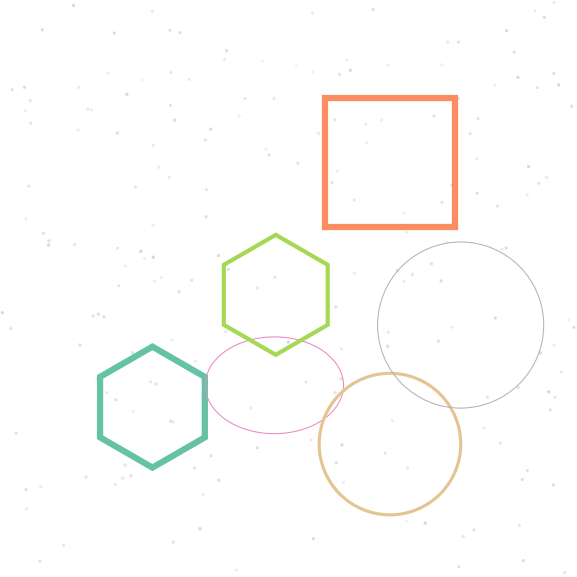[{"shape": "hexagon", "thickness": 3, "radius": 0.52, "center": [0.264, 0.294]}, {"shape": "square", "thickness": 3, "radius": 0.56, "center": [0.675, 0.718]}, {"shape": "oval", "thickness": 0.5, "radius": 0.6, "center": [0.475, 0.332]}, {"shape": "hexagon", "thickness": 2, "radius": 0.52, "center": [0.478, 0.489]}, {"shape": "circle", "thickness": 1.5, "radius": 0.61, "center": [0.675, 0.23]}, {"shape": "circle", "thickness": 0.5, "radius": 0.72, "center": [0.798, 0.436]}]